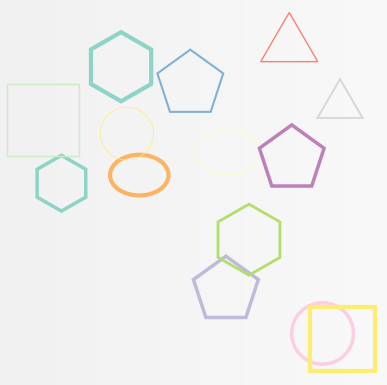[{"shape": "hexagon", "thickness": 3, "radius": 0.45, "center": [0.312, 0.827]}, {"shape": "hexagon", "thickness": 2.5, "radius": 0.36, "center": [0.159, 0.524]}, {"shape": "oval", "thickness": 0.5, "radius": 0.42, "center": [0.586, 0.604]}, {"shape": "pentagon", "thickness": 2.5, "radius": 0.44, "center": [0.583, 0.247]}, {"shape": "triangle", "thickness": 1, "radius": 0.43, "center": [0.746, 0.882]}, {"shape": "pentagon", "thickness": 1.5, "radius": 0.45, "center": [0.491, 0.782]}, {"shape": "oval", "thickness": 3, "radius": 0.38, "center": [0.359, 0.545]}, {"shape": "hexagon", "thickness": 2, "radius": 0.46, "center": [0.643, 0.377]}, {"shape": "circle", "thickness": 2.5, "radius": 0.4, "center": [0.832, 0.134]}, {"shape": "triangle", "thickness": 1.5, "radius": 0.34, "center": [0.877, 0.727]}, {"shape": "pentagon", "thickness": 2.5, "radius": 0.44, "center": [0.753, 0.588]}, {"shape": "square", "thickness": 1, "radius": 0.47, "center": [0.111, 0.688]}, {"shape": "circle", "thickness": 0.5, "radius": 0.34, "center": [0.327, 0.653]}, {"shape": "square", "thickness": 3, "radius": 0.42, "center": [0.884, 0.12]}]